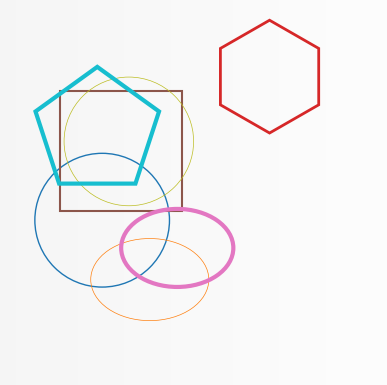[{"shape": "circle", "thickness": 1, "radius": 0.87, "center": [0.264, 0.428]}, {"shape": "oval", "thickness": 0.5, "radius": 0.76, "center": [0.386, 0.274]}, {"shape": "hexagon", "thickness": 2, "radius": 0.73, "center": [0.696, 0.801]}, {"shape": "square", "thickness": 1.5, "radius": 0.78, "center": [0.312, 0.607]}, {"shape": "oval", "thickness": 3, "radius": 0.72, "center": [0.457, 0.356]}, {"shape": "circle", "thickness": 0.5, "radius": 0.84, "center": [0.332, 0.633]}, {"shape": "pentagon", "thickness": 3, "radius": 0.84, "center": [0.251, 0.659]}]